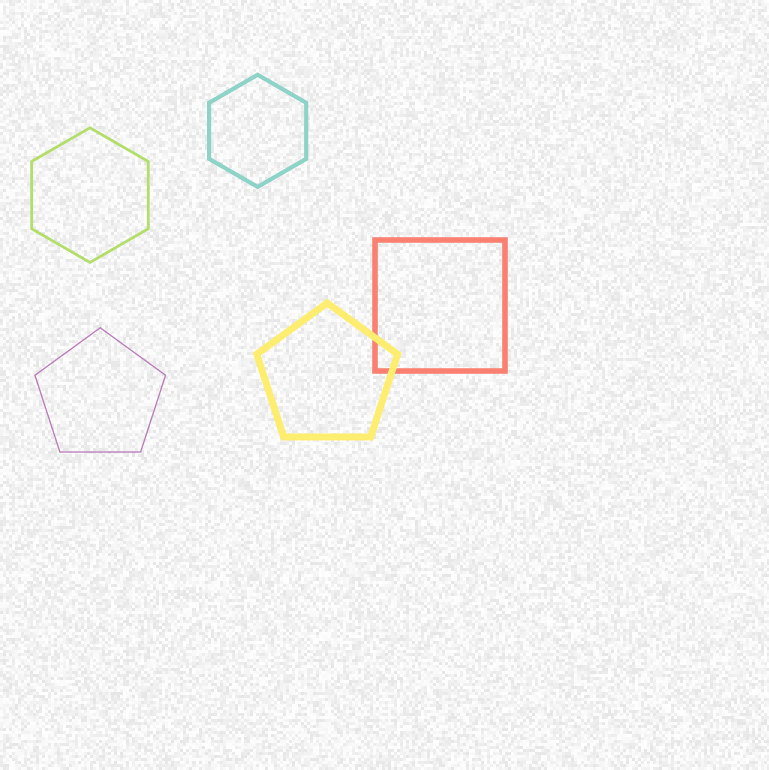[{"shape": "hexagon", "thickness": 1.5, "radius": 0.36, "center": [0.335, 0.83]}, {"shape": "square", "thickness": 2, "radius": 0.42, "center": [0.571, 0.603]}, {"shape": "hexagon", "thickness": 1, "radius": 0.44, "center": [0.117, 0.747]}, {"shape": "pentagon", "thickness": 0.5, "radius": 0.45, "center": [0.13, 0.485]}, {"shape": "pentagon", "thickness": 2.5, "radius": 0.48, "center": [0.425, 0.51]}]